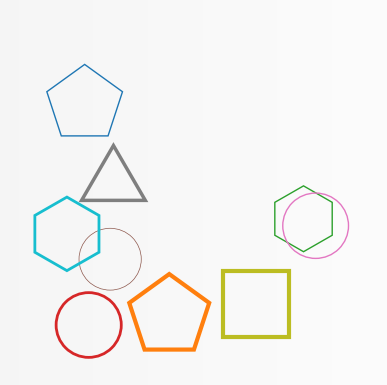[{"shape": "pentagon", "thickness": 1, "radius": 0.51, "center": [0.218, 0.73]}, {"shape": "pentagon", "thickness": 3, "radius": 0.54, "center": [0.437, 0.18]}, {"shape": "hexagon", "thickness": 1, "radius": 0.43, "center": [0.783, 0.432]}, {"shape": "circle", "thickness": 2, "radius": 0.42, "center": [0.229, 0.156]}, {"shape": "circle", "thickness": 0.5, "radius": 0.4, "center": [0.284, 0.327]}, {"shape": "circle", "thickness": 1, "radius": 0.42, "center": [0.815, 0.414]}, {"shape": "triangle", "thickness": 2.5, "radius": 0.47, "center": [0.293, 0.527]}, {"shape": "square", "thickness": 3, "radius": 0.43, "center": [0.662, 0.21]}, {"shape": "hexagon", "thickness": 2, "radius": 0.48, "center": [0.173, 0.393]}]